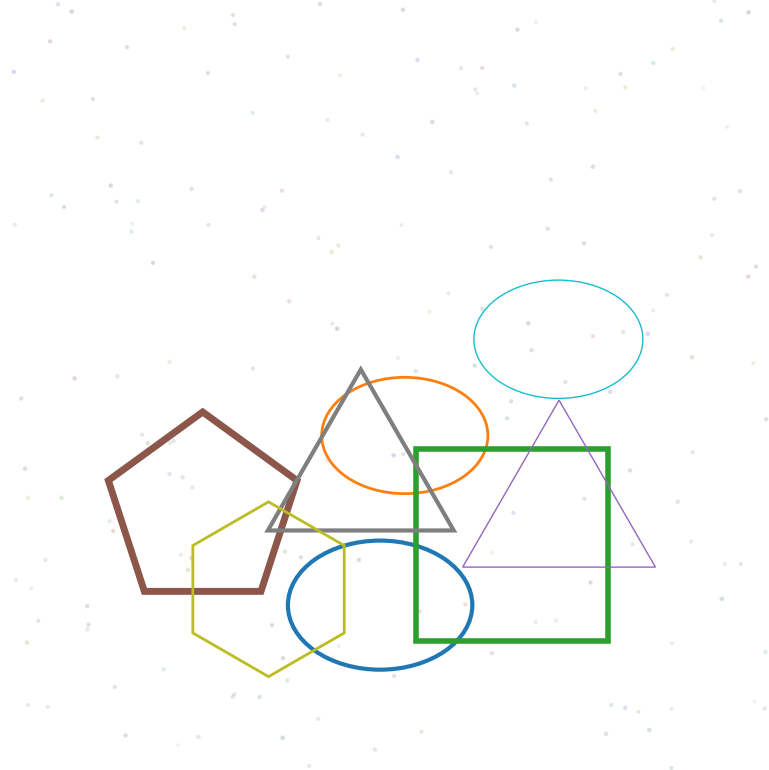[{"shape": "oval", "thickness": 1.5, "radius": 0.6, "center": [0.494, 0.214]}, {"shape": "oval", "thickness": 1, "radius": 0.54, "center": [0.526, 0.434]}, {"shape": "square", "thickness": 2, "radius": 0.62, "center": [0.665, 0.292]}, {"shape": "triangle", "thickness": 0.5, "radius": 0.72, "center": [0.726, 0.336]}, {"shape": "pentagon", "thickness": 2.5, "radius": 0.64, "center": [0.263, 0.336]}, {"shape": "triangle", "thickness": 1.5, "radius": 0.7, "center": [0.469, 0.381]}, {"shape": "hexagon", "thickness": 1, "radius": 0.57, "center": [0.349, 0.235]}, {"shape": "oval", "thickness": 0.5, "radius": 0.55, "center": [0.725, 0.559]}]